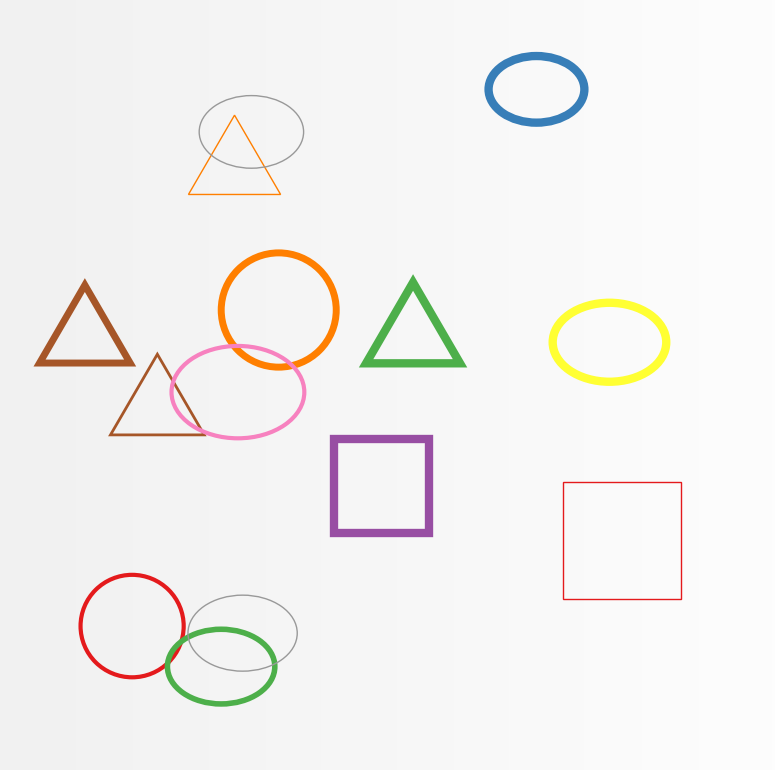[{"shape": "square", "thickness": 0.5, "radius": 0.38, "center": [0.803, 0.298]}, {"shape": "circle", "thickness": 1.5, "radius": 0.33, "center": [0.17, 0.187]}, {"shape": "oval", "thickness": 3, "radius": 0.31, "center": [0.692, 0.884]}, {"shape": "oval", "thickness": 2, "radius": 0.35, "center": [0.285, 0.134]}, {"shape": "triangle", "thickness": 3, "radius": 0.35, "center": [0.533, 0.563]}, {"shape": "square", "thickness": 3, "radius": 0.3, "center": [0.492, 0.369]}, {"shape": "circle", "thickness": 2.5, "radius": 0.37, "center": [0.36, 0.597]}, {"shape": "triangle", "thickness": 0.5, "radius": 0.34, "center": [0.303, 0.782]}, {"shape": "oval", "thickness": 3, "radius": 0.37, "center": [0.786, 0.556]}, {"shape": "triangle", "thickness": 1, "radius": 0.35, "center": [0.203, 0.47]}, {"shape": "triangle", "thickness": 2.5, "radius": 0.34, "center": [0.109, 0.562]}, {"shape": "oval", "thickness": 1.5, "radius": 0.43, "center": [0.307, 0.491]}, {"shape": "oval", "thickness": 0.5, "radius": 0.34, "center": [0.324, 0.829]}, {"shape": "oval", "thickness": 0.5, "radius": 0.35, "center": [0.313, 0.178]}]